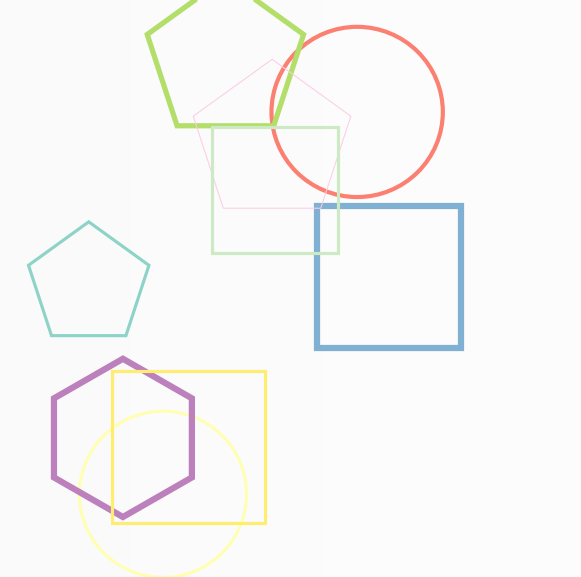[{"shape": "pentagon", "thickness": 1.5, "radius": 0.54, "center": [0.153, 0.506]}, {"shape": "circle", "thickness": 1.5, "radius": 0.72, "center": [0.28, 0.143]}, {"shape": "circle", "thickness": 2, "radius": 0.74, "center": [0.614, 0.805]}, {"shape": "square", "thickness": 3, "radius": 0.62, "center": [0.67, 0.52]}, {"shape": "pentagon", "thickness": 2.5, "radius": 0.71, "center": [0.388, 0.896]}, {"shape": "pentagon", "thickness": 0.5, "radius": 0.71, "center": [0.468, 0.754]}, {"shape": "hexagon", "thickness": 3, "radius": 0.68, "center": [0.211, 0.241]}, {"shape": "square", "thickness": 1.5, "radius": 0.54, "center": [0.474, 0.67]}, {"shape": "square", "thickness": 1.5, "radius": 0.66, "center": [0.324, 0.224]}]